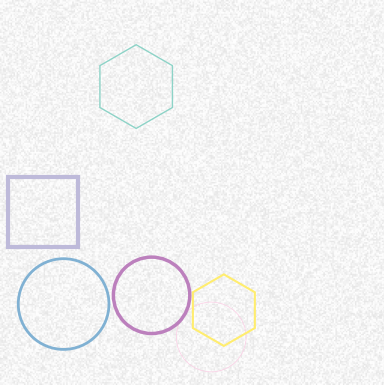[{"shape": "hexagon", "thickness": 1, "radius": 0.54, "center": [0.354, 0.775]}, {"shape": "square", "thickness": 3, "radius": 0.46, "center": [0.113, 0.448]}, {"shape": "circle", "thickness": 2, "radius": 0.59, "center": [0.165, 0.21]}, {"shape": "circle", "thickness": 0.5, "radius": 0.45, "center": [0.549, 0.125]}, {"shape": "circle", "thickness": 2.5, "radius": 0.5, "center": [0.394, 0.233]}, {"shape": "hexagon", "thickness": 1.5, "radius": 0.46, "center": [0.581, 0.194]}]